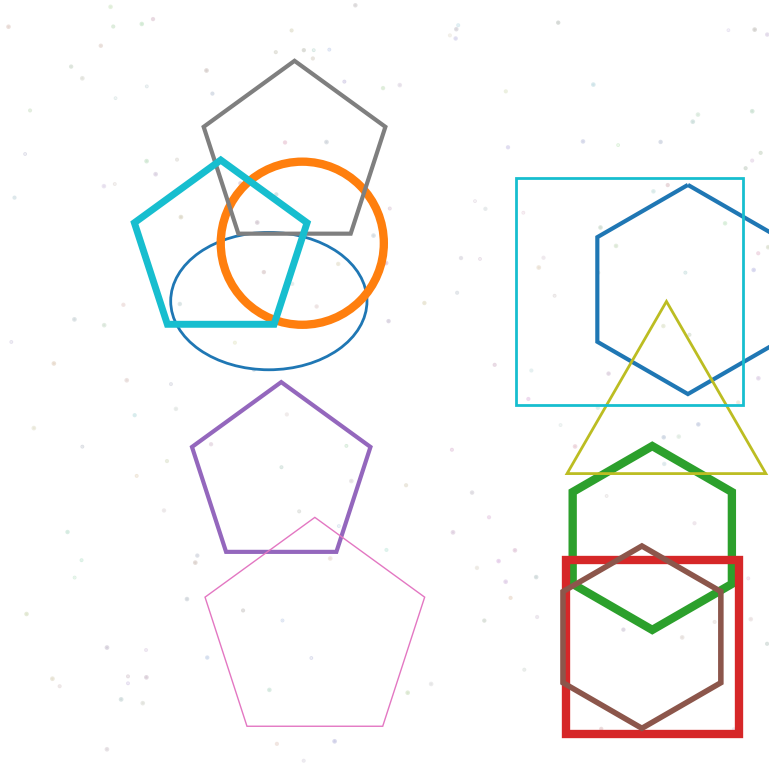[{"shape": "oval", "thickness": 1, "radius": 0.64, "center": [0.349, 0.609]}, {"shape": "hexagon", "thickness": 1.5, "radius": 0.68, "center": [0.893, 0.624]}, {"shape": "circle", "thickness": 3, "radius": 0.53, "center": [0.393, 0.684]}, {"shape": "hexagon", "thickness": 3, "radius": 0.6, "center": [0.847, 0.301]}, {"shape": "square", "thickness": 3, "radius": 0.56, "center": [0.847, 0.16]}, {"shape": "pentagon", "thickness": 1.5, "radius": 0.61, "center": [0.365, 0.382]}, {"shape": "hexagon", "thickness": 2, "radius": 0.59, "center": [0.834, 0.173]}, {"shape": "pentagon", "thickness": 0.5, "radius": 0.75, "center": [0.409, 0.178]}, {"shape": "pentagon", "thickness": 1.5, "radius": 0.62, "center": [0.383, 0.797]}, {"shape": "triangle", "thickness": 1, "radius": 0.75, "center": [0.866, 0.459]}, {"shape": "square", "thickness": 1, "radius": 0.74, "center": [0.817, 0.622]}, {"shape": "pentagon", "thickness": 2.5, "radius": 0.59, "center": [0.287, 0.674]}]